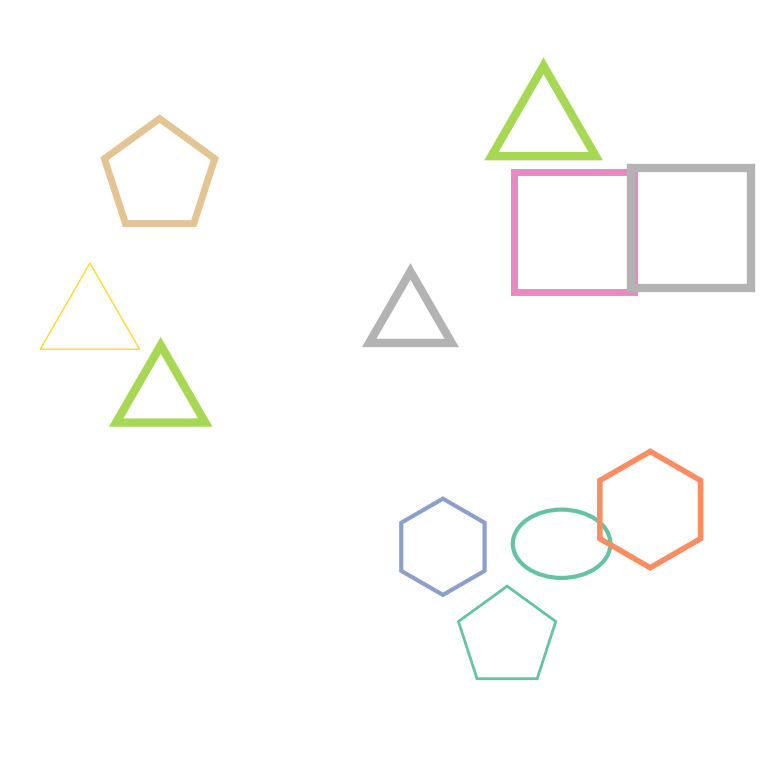[{"shape": "pentagon", "thickness": 1, "radius": 0.33, "center": [0.659, 0.172]}, {"shape": "oval", "thickness": 1.5, "radius": 0.32, "center": [0.729, 0.294]}, {"shape": "hexagon", "thickness": 2, "radius": 0.38, "center": [0.844, 0.338]}, {"shape": "hexagon", "thickness": 1.5, "radius": 0.31, "center": [0.575, 0.29]}, {"shape": "square", "thickness": 2.5, "radius": 0.39, "center": [0.745, 0.698]}, {"shape": "triangle", "thickness": 3, "radius": 0.33, "center": [0.209, 0.485]}, {"shape": "triangle", "thickness": 3, "radius": 0.39, "center": [0.706, 0.836]}, {"shape": "triangle", "thickness": 0.5, "radius": 0.37, "center": [0.117, 0.584]}, {"shape": "pentagon", "thickness": 2.5, "radius": 0.38, "center": [0.207, 0.771]}, {"shape": "square", "thickness": 3, "radius": 0.39, "center": [0.898, 0.704]}, {"shape": "triangle", "thickness": 3, "radius": 0.31, "center": [0.533, 0.586]}]